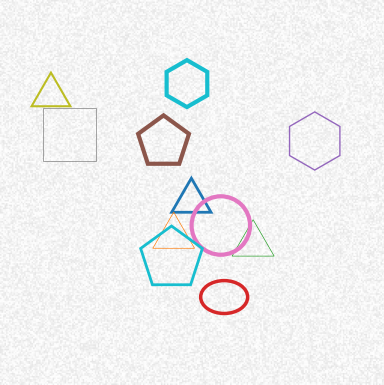[{"shape": "triangle", "thickness": 2, "radius": 0.29, "center": [0.497, 0.478]}, {"shape": "triangle", "thickness": 0.5, "radius": 0.31, "center": [0.451, 0.386]}, {"shape": "triangle", "thickness": 0.5, "radius": 0.32, "center": [0.657, 0.366]}, {"shape": "oval", "thickness": 2.5, "radius": 0.31, "center": [0.582, 0.228]}, {"shape": "hexagon", "thickness": 1, "radius": 0.38, "center": [0.817, 0.634]}, {"shape": "pentagon", "thickness": 3, "radius": 0.35, "center": [0.425, 0.631]}, {"shape": "circle", "thickness": 3, "radius": 0.38, "center": [0.574, 0.414]}, {"shape": "square", "thickness": 0.5, "radius": 0.34, "center": [0.18, 0.65]}, {"shape": "triangle", "thickness": 1.5, "radius": 0.29, "center": [0.132, 0.753]}, {"shape": "hexagon", "thickness": 3, "radius": 0.3, "center": [0.486, 0.783]}, {"shape": "pentagon", "thickness": 2, "radius": 0.42, "center": [0.446, 0.329]}]